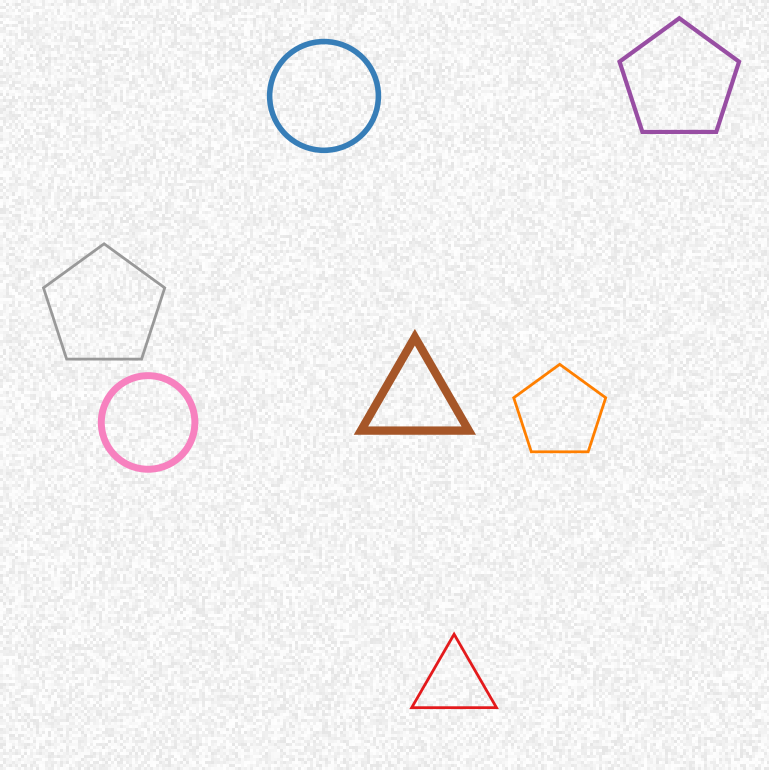[{"shape": "triangle", "thickness": 1, "radius": 0.32, "center": [0.59, 0.113]}, {"shape": "circle", "thickness": 2, "radius": 0.35, "center": [0.421, 0.875]}, {"shape": "pentagon", "thickness": 1.5, "radius": 0.41, "center": [0.882, 0.895]}, {"shape": "pentagon", "thickness": 1, "radius": 0.31, "center": [0.727, 0.464]}, {"shape": "triangle", "thickness": 3, "radius": 0.4, "center": [0.539, 0.481]}, {"shape": "circle", "thickness": 2.5, "radius": 0.3, "center": [0.192, 0.451]}, {"shape": "pentagon", "thickness": 1, "radius": 0.41, "center": [0.135, 0.601]}]